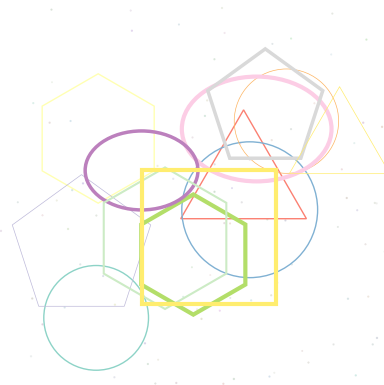[{"shape": "circle", "thickness": 1, "radius": 0.68, "center": [0.25, 0.174]}, {"shape": "hexagon", "thickness": 1, "radius": 0.84, "center": [0.255, 0.64]}, {"shape": "pentagon", "thickness": 0.5, "radius": 0.95, "center": [0.212, 0.357]}, {"shape": "triangle", "thickness": 1, "radius": 0.94, "center": [0.633, 0.526]}, {"shape": "circle", "thickness": 1, "radius": 0.88, "center": [0.649, 0.455]}, {"shape": "circle", "thickness": 0.5, "radius": 0.68, "center": [0.744, 0.685]}, {"shape": "hexagon", "thickness": 3, "radius": 0.78, "center": [0.502, 0.339]}, {"shape": "oval", "thickness": 3, "radius": 0.97, "center": [0.667, 0.665]}, {"shape": "pentagon", "thickness": 2.5, "radius": 0.78, "center": [0.689, 0.716]}, {"shape": "oval", "thickness": 2.5, "radius": 0.73, "center": [0.368, 0.557]}, {"shape": "hexagon", "thickness": 1.5, "radius": 0.92, "center": [0.429, 0.381]}, {"shape": "square", "thickness": 3, "radius": 0.87, "center": [0.542, 0.384]}, {"shape": "triangle", "thickness": 0.5, "radius": 0.75, "center": [0.882, 0.624]}]